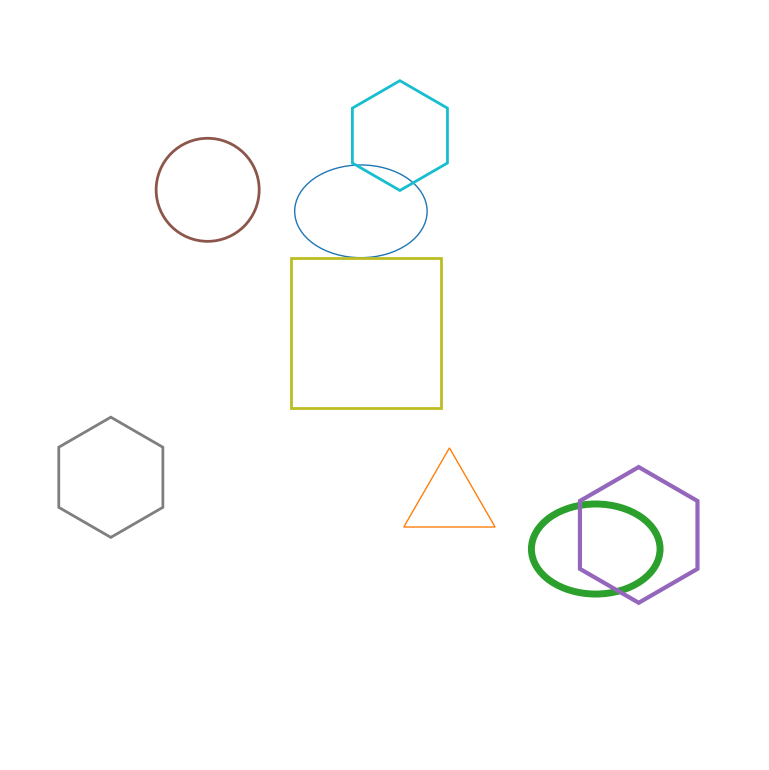[{"shape": "oval", "thickness": 0.5, "radius": 0.43, "center": [0.469, 0.726]}, {"shape": "triangle", "thickness": 0.5, "radius": 0.34, "center": [0.584, 0.35]}, {"shape": "oval", "thickness": 2.5, "radius": 0.42, "center": [0.774, 0.287]}, {"shape": "hexagon", "thickness": 1.5, "radius": 0.44, "center": [0.829, 0.305]}, {"shape": "circle", "thickness": 1, "radius": 0.33, "center": [0.27, 0.753]}, {"shape": "hexagon", "thickness": 1, "radius": 0.39, "center": [0.144, 0.38]}, {"shape": "square", "thickness": 1, "radius": 0.49, "center": [0.476, 0.567]}, {"shape": "hexagon", "thickness": 1, "radius": 0.36, "center": [0.519, 0.824]}]